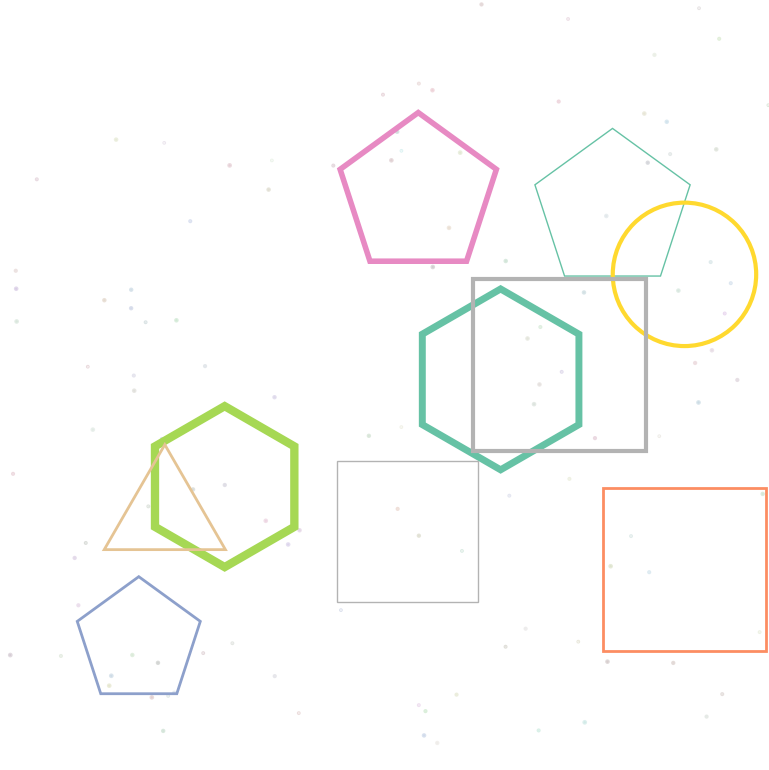[{"shape": "pentagon", "thickness": 0.5, "radius": 0.53, "center": [0.795, 0.727]}, {"shape": "hexagon", "thickness": 2.5, "radius": 0.59, "center": [0.65, 0.507]}, {"shape": "square", "thickness": 1, "radius": 0.53, "center": [0.889, 0.261]}, {"shape": "pentagon", "thickness": 1, "radius": 0.42, "center": [0.18, 0.167]}, {"shape": "pentagon", "thickness": 2, "radius": 0.53, "center": [0.543, 0.747]}, {"shape": "hexagon", "thickness": 3, "radius": 0.52, "center": [0.292, 0.368]}, {"shape": "circle", "thickness": 1.5, "radius": 0.47, "center": [0.889, 0.644]}, {"shape": "triangle", "thickness": 1, "radius": 0.45, "center": [0.214, 0.332]}, {"shape": "square", "thickness": 0.5, "radius": 0.46, "center": [0.529, 0.309]}, {"shape": "square", "thickness": 1.5, "radius": 0.56, "center": [0.727, 0.526]}]